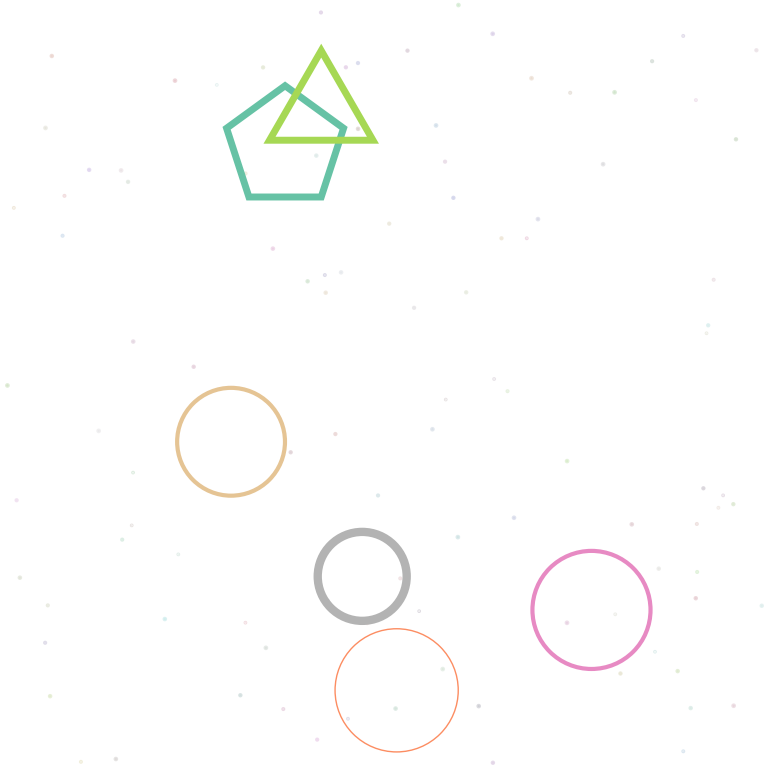[{"shape": "pentagon", "thickness": 2.5, "radius": 0.4, "center": [0.37, 0.809]}, {"shape": "circle", "thickness": 0.5, "radius": 0.4, "center": [0.515, 0.103]}, {"shape": "circle", "thickness": 1.5, "radius": 0.38, "center": [0.768, 0.208]}, {"shape": "triangle", "thickness": 2.5, "radius": 0.39, "center": [0.417, 0.857]}, {"shape": "circle", "thickness": 1.5, "radius": 0.35, "center": [0.3, 0.426]}, {"shape": "circle", "thickness": 3, "radius": 0.29, "center": [0.47, 0.251]}]